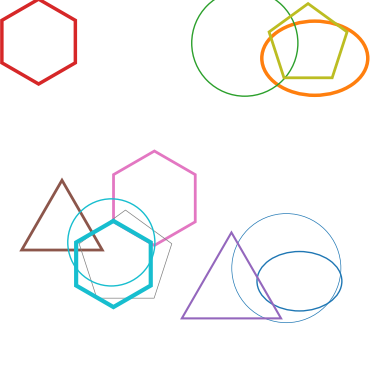[{"shape": "circle", "thickness": 0.5, "radius": 0.71, "center": [0.744, 0.304]}, {"shape": "oval", "thickness": 1, "radius": 0.55, "center": [0.778, 0.27]}, {"shape": "oval", "thickness": 2.5, "radius": 0.69, "center": [0.818, 0.849]}, {"shape": "circle", "thickness": 1, "radius": 0.69, "center": [0.636, 0.888]}, {"shape": "hexagon", "thickness": 2.5, "radius": 0.55, "center": [0.1, 0.892]}, {"shape": "triangle", "thickness": 1.5, "radius": 0.74, "center": [0.601, 0.247]}, {"shape": "triangle", "thickness": 2, "radius": 0.6, "center": [0.161, 0.411]}, {"shape": "hexagon", "thickness": 2, "radius": 0.61, "center": [0.401, 0.485]}, {"shape": "pentagon", "thickness": 0.5, "radius": 0.63, "center": [0.326, 0.328]}, {"shape": "pentagon", "thickness": 2, "radius": 0.53, "center": [0.8, 0.884]}, {"shape": "hexagon", "thickness": 3, "radius": 0.56, "center": [0.295, 0.314]}, {"shape": "circle", "thickness": 1, "radius": 0.57, "center": [0.289, 0.37]}]